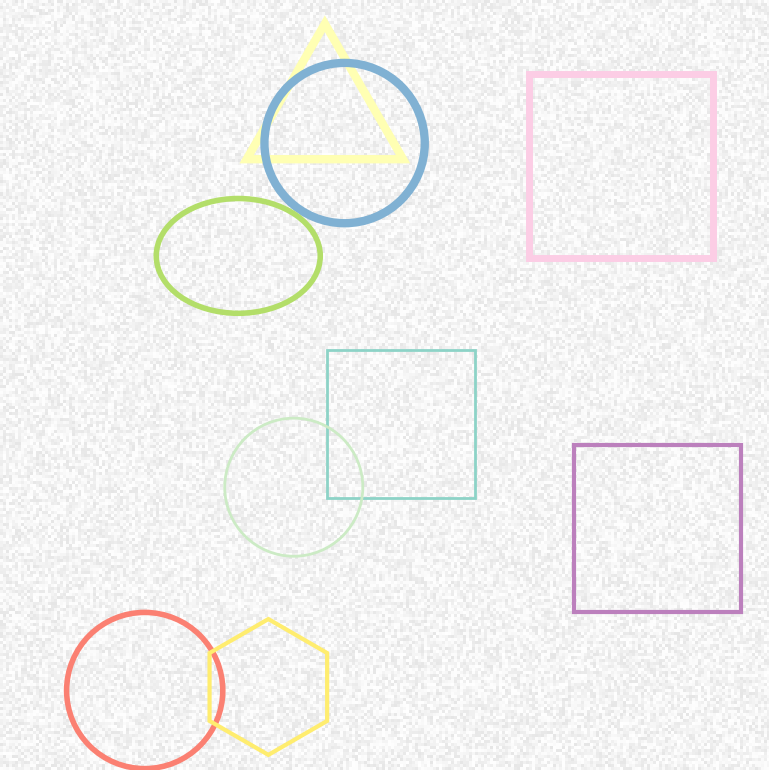[{"shape": "square", "thickness": 1, "radius": 0.48, "center": [0.521, 0.449]}, {"shape": "triangle", "thickness": 3, "radius": 0.59, "center": [0.422, 0.852]}, {"shape": "circle", "thickness": 2, "radius": 0.51, "center": [0.188, 0.103]}, {"shape": "circle", "thickness": 3, "radius": 0.52, "center": [0.448, 0.814]}, {"shape": "oval", "thickness": 2, "radius": 0.53, "center": [0.309, 0.668]}, {"shape": "square", "thickness": 2.5, "radius": 0.6, "center": [0.806, 0.784]}, {"shape": "square", "thickness": 1.5, "radius": 0.54, "center": [0.854, 0.313]}, {"shape": "circle", "thickness": 1, "radius": 0.45, "center": [0.382, 0.367]}, {"shape": "hexagon", "thickness": 1.5, "radius": 0.44, "center": [0.349, 0.108]}]